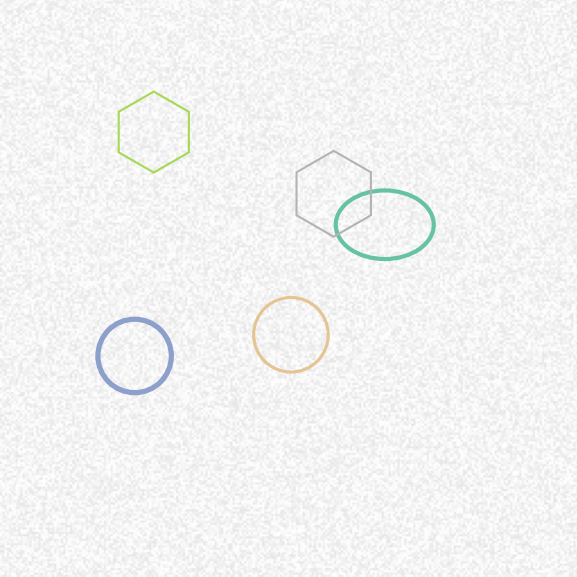[{"shape": "oval", "thickness": 2, "radius": 0.42, "center": [0.666, 0.61]}, {"shape": "circle", "thickness": 2.5, "radius": 0.32, "center": [0.233, 0.383]}, {"shape": "hexagon", "thickness": 1, "radius": 0.35, "center": [0.266, 0.77]}, {"shape": "circle", "thickness": 1.5, "radius": 0.32, "center": [0.504, 0.419]}, {"shape": "hexagon", "thickness": 1, "radius": 0.37, "center": [0.578, 0.664]}]